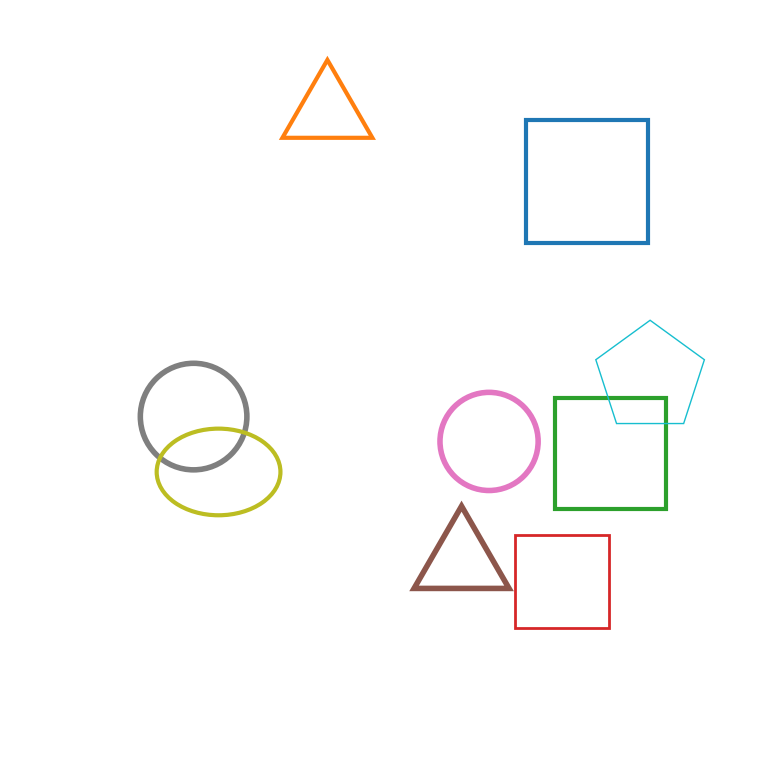[{"shape": "square", "thickness": 1.5, "radius": 0.4, "center": [0.762, 0.764]}, {"shape": "triangle", "thickness": 1.5, "radius": 0.34, "center": [0.425, 0.855]}, {"shape": "square", "thickness": 1.5, "radius": 0.36, "center": [0.793, 0.411]}, {"shape": "square", "thickness": 1, "radius": 0.3, "center": [0.73, 0.245]}, {"shape": "triangle", "thickness": 2, "radius": 0.36, "center": [0.599, 0.271]}, {"shape": "circle", "thickness": 2, "radius": 0.32, "center": [0.635, 0.427]}, {"shape": "circle", "thickness": 2, "radius": 0.35, "center": [0.251, 0.459]}, {"shape": "oval", "thickness": 1.5, "radius": 0.4, "center": [0.284, 0.387]}, {"shape": "pentagon", "thickness": 0.5, "radius": 0.37, "center": [0.844, 0.51]}]